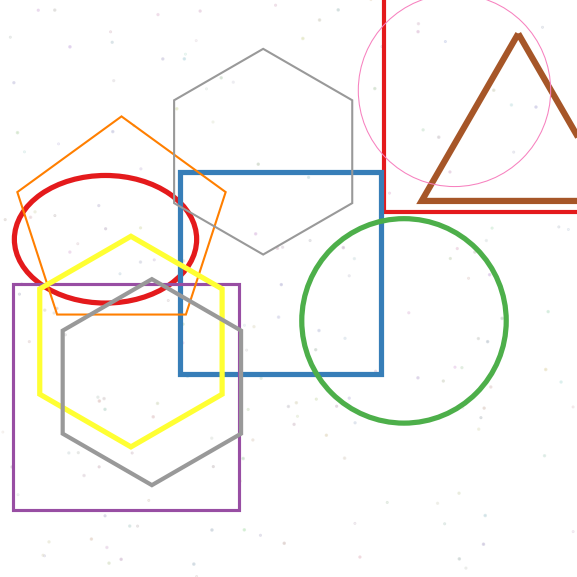[{"shape": "oval", "thickness": 2.5, "radius": 0.79, "center": [0.183, 0.585]}, {"shape": "square", "thickness": 2, "radius": 0.94, "center": [0.854, 0.82]}, {"shape": "square", "thickness": 2.5, "radius": 0.87, "center": [0.486, 0.527]}, {"shape": "circle", "thickness": 2.5, "radius": 0.89, "center": [0.7, 0.443]}, {"shape": "square", "thickness": 1.5, "radius": 0.98, "center": [0.218, 0.312]}, {"shape": "pentagon", "thickness": 1, "radius": 0.95, "center": [0.21, 0.608]}, {"shape": "hexagon", "thickness": 2.5, "radius": 0.91, "center": [0.227, 0.408]}, {"shape": "triangle", "thickness": 3, "radius": 0.97, "center": [0.897, 0.748]}, {"shape": "circle", "thickness": 0.5, "radius": 0.83, "center": [0.787, 0.843]}, {"shape": "hexagon", "thickness": 2, "radius": 0.89, "center": [0.263, 0.337]}, {"shape": "hexagon", "thickness": 1, "radius": 0.89, "center": [0.456, 0.736]}]